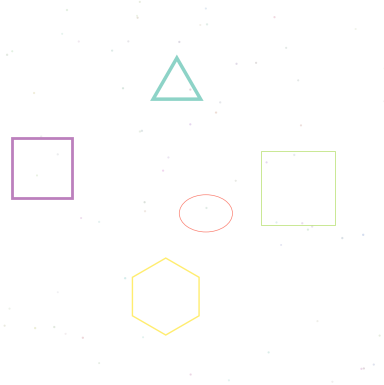[{"shape": "triangle", "thickness": 2.5, "radius": 0.36, "center": [0.459, 0.778]}, {"shape": "oval", "thickness": 0.5, "radius": 0.35, "center": [0.535, 0.446]}, {"shape": "square", "thickness": 0.5, "radius": 0.48, "center": [0.774, 0.512]}, {"shape": "square", "thickness": 2, "radius": 0.39, "center": [0.109, 0.564]}, {"shape": "hexagon", "thickness": 1, "radius": 0.5, "center": [0.431, 0.23]}]